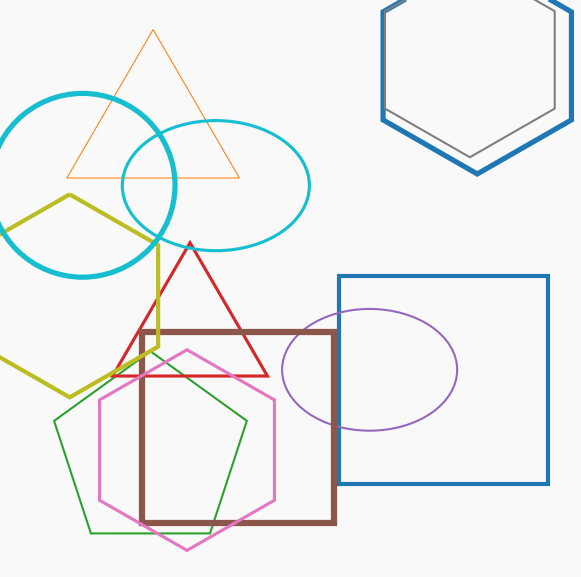[{"shape": "square", "thickness": 2, "radius": 0.9, "center": [0.763, 0.341]}, {"shape": "hexagon", "thickness": 2.5, "radius": 0.94, "center": [0.821, 0.885]}, {"shape": "triangle", "thickness": 0.5, "radius": 0.86, "center": [0.263, 0.777]}, {"shape": "pentagon", "thickness": 1, "radius": 0.87, "center": [0.259, 0.216]}, {"shape": "triangle", "thickness": 1.5, "radius": 0.77, "center": [0.327, 0.425]}, {"shape": "oval", "thickness": 1, "radius": 0.75, "center": [0.636, 0.359]}, {"shape": "square", "thickness": 3, "radius": 0.83, "center": [0.409, 0.259]}, {"shape": "hexagon", "thickness": 1.5, "radius": 0.87, "center": [0.322, 0.22]}, {"shape": "hexagon", "thickness": 1, "radius": 0.84, "center": [0.808, 0.895]}, {"shape": "hexagon", "thickness": 2, "radius": 0.88, "center": [0.12, 0.487]}, {"shape": "circle", "thickness": 2.5, "radius": 0.8, "center": [0.142, 0.678]}, {"shape": "oval", "thickness": 1.5, "radius": 0.8, "center": [0.371, 0.678]}]